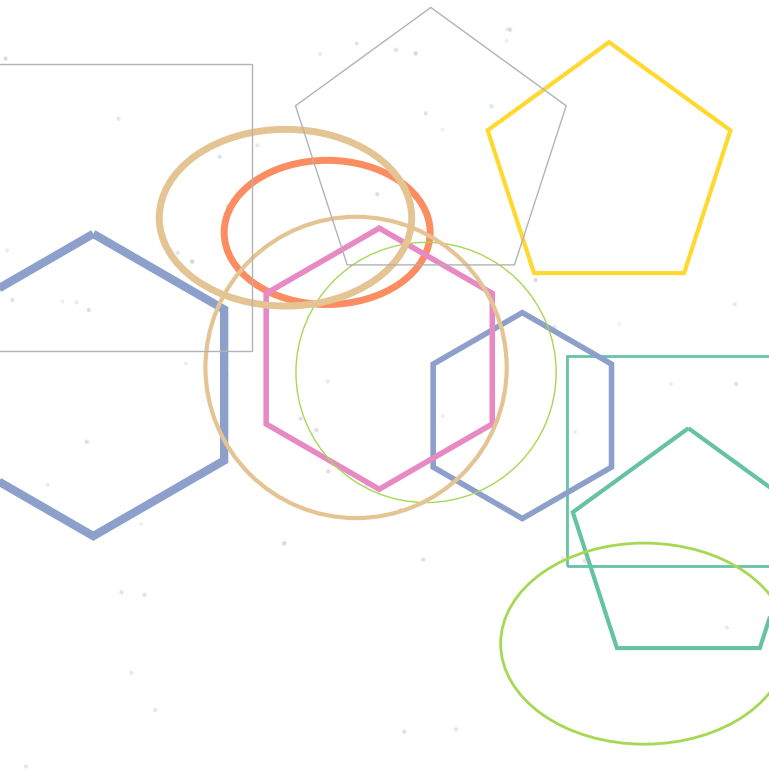[{"shape": "pentagon", "thickness": 1.5, "radius": 0.79, "center": [0.894, 0.286]}, {"shape": "square", "thickness": 1, "radius": 0.68, "center": [0.872, 0.402]}, {"shape": "oval", "thickness": 2.5, "radius": 0.67, "center": [0.425, 0.698]}, {"shape": "hexagon", "thickness": 2, "radius": 0.67, "center": [0.678, 0.46]}, {"shape": "hexagon", "thickness": 3, "radius": 0.98, "center": [0.121, 0.5]}, {"shape": "hexagon", "thickness": 2, "radius": 0.85, "center": [0.493, 0.534]}, {"shape": "circle", "thickness": 0.5, "radius": 0.84, "center": [0.553, 0.516]}, {"shape": "oval", "thickness": 1, "radius": 0.93, "center": [0.837, 0.164]}, {"shape": "pentagon", "thickness": 1.5, "radius": 0.83, "center": [0.791, 0.779]}, {"shape": "oval", "thickness": 2.5, "radius": 0.82, "center": [0.371, 0.717]}, {"shape": "circle", "thickness": 1.5, "radius": 0.98, "center": [0.462, 0.523]}, {"shape": "pentagon", "thickness": 0.5, "radius": 0.92, "center": [0.56, 0.805]}, {"shape": "square", "thickness": 0.5, "radius": 0.93, "center": [0.14, 0.73]}]